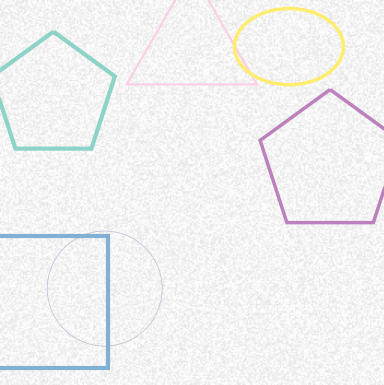[{"shape": "pentagon", "thickness": 3, "radius": 0.84, "center": [0.139, 0.75]}, {"shape": "circle", "thickness": 0.5, "radius": 0.75, "center": [0.272, 0.25]}, {"shape": "square", "thickness": 3, "radius": 0.86, "center": [0.109, 0.216]}, {"shape": "triangle", "thickness": 1.5, "radius": 0.98, "center": [0.498, 0.878]}, {"shape": "pentagon", "thickness": 2.5, "radius": 0.96, "center": [0.857, 0.576]}, {"shape": "oval", "thickness": 2.5, "radius": 0.71, "center": [0.751, 0.879]}]